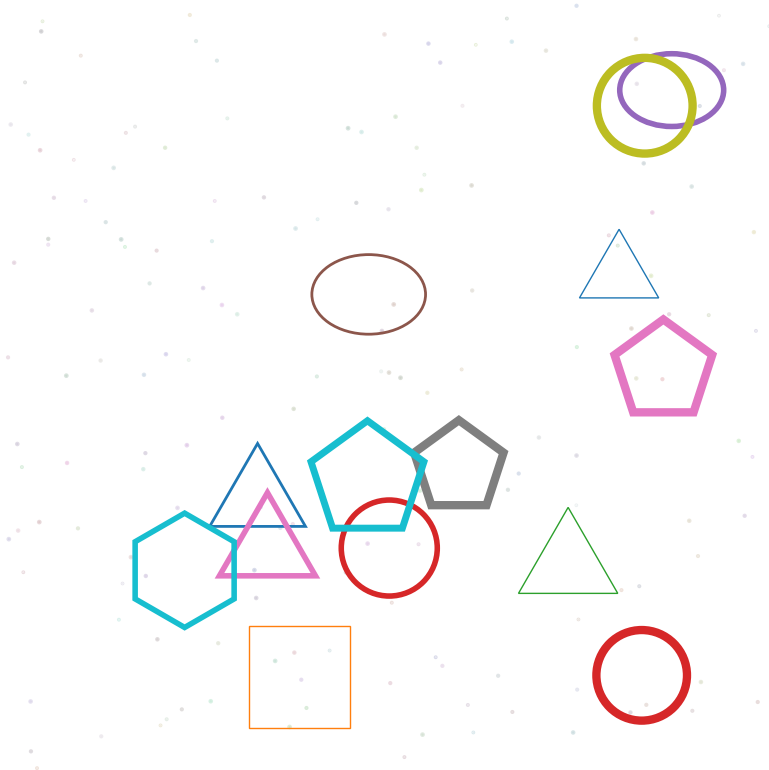[{"shape": "triangle", "thickness": 1, "radius": 0.36, "center": [0.335, 0.352]}, {"shape": "triangle", "thickness": 0.5, "radius": 0.3, "center": [0.804, 0.643]}, {"shape": "square", "thickness": 0.5, "radius": 0.33, "center": [0.389, 0.12]}, {"shape": "triangle", "thickness": 0.5, "radius": 0.37, "center": [0.738, 0.267]}, {"shape": "circle", "thickness": 2, "radius": 0.31, "center": [0.506, 0.288]}, {"shape": "circle", "thickness": 3, "radius": 0.29, "center": [0.833, 0.123]}, {"shape": "oval", "thickness": 2, "radius": 0.34, "center": [0.872, 0.883]}, {"shape": "oval", "thickness": 1, "radius": 0.37, "center": [0.479, 0.618]}, {"shape": "triangle", "thickness": 2, "radius": 0.36, "center": [0.347, 0.288]}, {"shape": "pentagon", "thickness": 3, "radius": 0.33, "center": [0.862, 0.518]}, {"shape": "pentagon", "thickness": 3, "radius": 0.31, "center": [0.596, 0.393]}, {"shape": "circle", "thickness": 3, "radius": 0.31, "center": [0.837, 0.863]}, {"shape": "hexagon", "thickness": 2, "radius": 0.37, "center": [0.24, 0.259]}, {"shape": "pentagon", "thickness": 2.5, "radius": 0.39, "center": [0.477, 0.376]}]